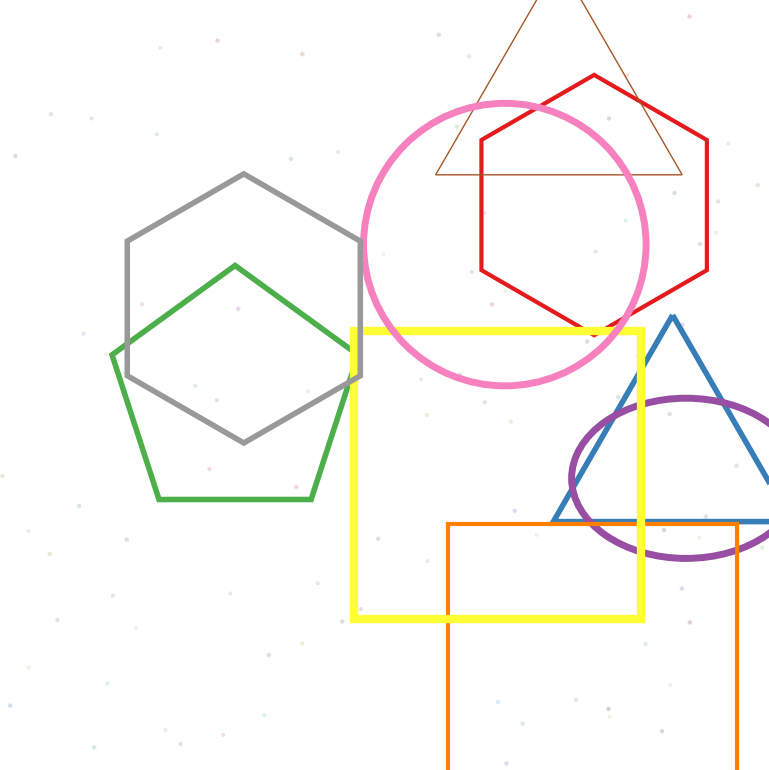[{"shape": "hexagon", "thickness": 1.5, "radius": 0.85, "center": [0.772, 0.734]}, {"shape": "triangle", "thickness": 2, "radius": 0.89, "center": [0.874, 0.412]}, {"shape": "pentagon", "thickness": 2, "radius": 0.84, "center": [0.305, 0.487]}, {"shape": "oval", "thickness": 2.5, "radius": 0.74, "center": [0.891, 0.379]}, {"shape": "square", "thickness": 1.5, "radius": 0.94, "center": [0.77, 0.131]}, {"shape": "square", "thickness": 3, "radius": 0.93, "center": [0.646, 0.383]}, {"shape": "triangle", "thickness": 0.5, "radius": 0.92, "center": [0.726, 0.865]}, {"shape": "circle", "thickness": 2.5, "radius": 0.92, "center": [0.656, 0.682]}, {"shape": "hexagon", "thickness": 2, "radius": 0.87, "center": [0.317, 0.599]}]